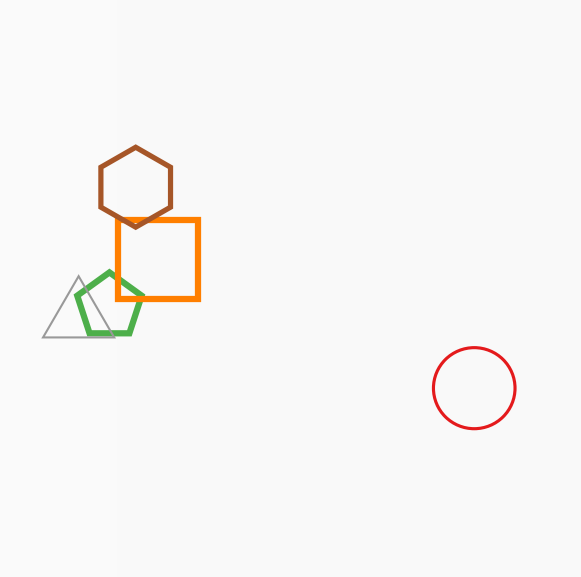[{"shape": "circle", "thickness": 1.5, "radius": 0.35, "center": [0.816, 0.327]}, {"shape": "pentagon", "thickness": 3, "radius": 0.29, "center": [0.188, 0.469]}, {"shape": "square", "thickness": 3, "radius": 0.34, "center": [0.271, 0.55]}, {"shape": "hexagon", "thickness": 2.5, "radius": 0.35, "center": [0.233, 0.675]}, {"shape": "triangle", "thickness": 1, "radius": 0.35, "center": [0.135, 0.45]}]